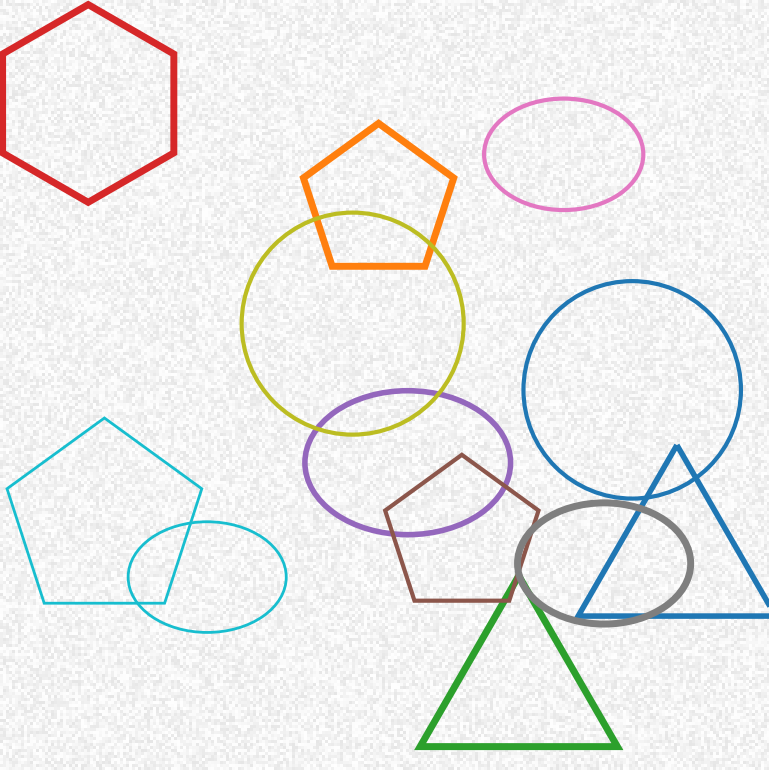[{"shape": "circle", "thickness": 1.5, "radius": 0.71, "center": [0.821, 0.494]}, {"shape": "triangle", "thickness": 2, "radius": 0.74, "center": [0.879, 0.274]}, {"shape": "pentagon", "thickness": 2.5, "radius": 0.51, "center": [0.492, 0.737]}, {"shape": "triangle", "thickness": 2.5, "radius": 0.74, "center": [0.674, 0.104]}, {"shape": "hexagon", "thickness": 2.5, "radius": 0.64, "center": [0.115, 0.866]}, {"shape": "oval", "thickness": 2, "radius": 0.67, "center": [0.53, 0.399]}, {"shape": "pentagon", "thickness": 1.5, "radius": 0.52, "center": [0.6, 0.305]}, {"shape": "oval", "thickness": 1.5, "radius": 0.52, "center": [0.732, 0.8]}, {"shape": "oval", "thickness": 2.5, "radius": 0.56, "center": [0.785, 0.268]}, {"shape": "circle", "thickness": 1.5, "radius": 0.72, "center": [0.458, 0.58]}, {"shape": "oval", "thickness": 1, "radius": 0.51, "center": [0.269, 0.251]}, {"shape": "pentagon", "thickness": 1, "radius": 0.66, "center": [0.136, 0.324]}]